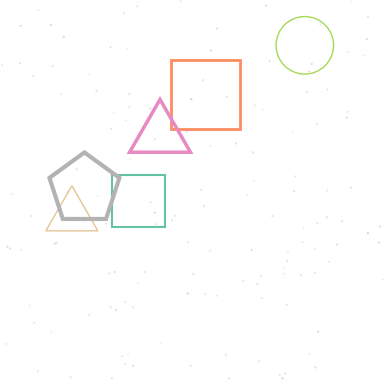[{"shape": "square", "thickness": 1.5, "radius": 0.34, "center": [0.359, 0.478]}, {"shape": "square", "thickness": 2, "radius": 0.44, "center": [0.534, 0.755]}, {"shape": "triangle", "thickness": 2.5, "radius": 0.46, "center": [0.416, 0.65]}, {"shape": "circle", "thickness": 1, "radius": 0.37, "center": [0.792, 0.882]}, {"shape": "triangle", "thickness": 1, "radius": 0.39, "center": [0.187, 0.439]}, {"shape": "pentagon", "thickness": 3, "radius": 0.48, "center": [0.219, 0.509]}]